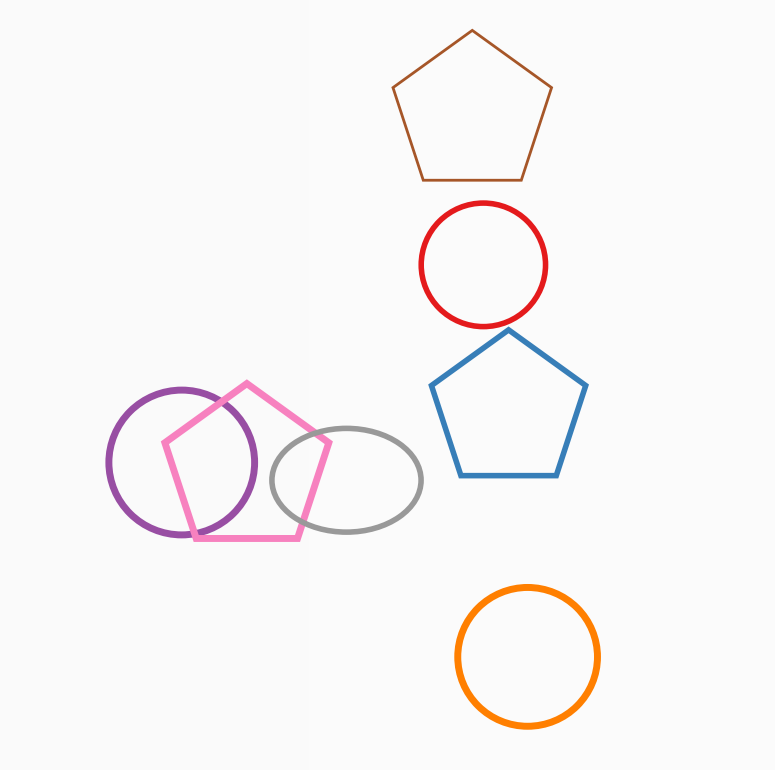[{"shape": "circle", "thickness": 2, "radius": 0.4, "center": [0.624, 0.656]}, {"shape": "pentagon", "thickness": 2, "radius": 0.52, "center": [0.656, 0.467]}, {"shape": "circle", "thickness": 2.5, "radius": 0.47, "center": [0.235, 0.399]}, {"shape": "circle", "thickness": 2.5, "radius": 0.45, "center": [0.681, 0.147]}, {"shape": "pentagon", "thickness": 1, "radius": 0.54, "center": [0.609, 0.853]}, {"shape": "pentagon", "thickness": 2.5, "radius": 0.56, "center": [0.319, 0.391]}, {"shape": "oval", "thickness": 2, "radius": 0.48, "center": [0.447, 0.376]}]